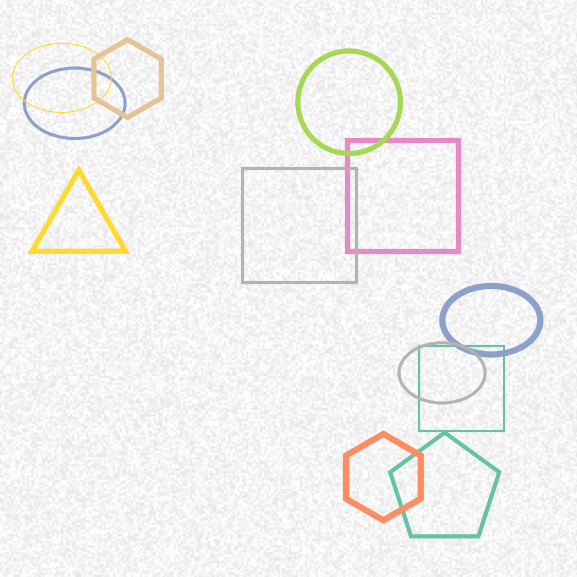[{"shape": "pentagon", "thickness": 2, "radius": 0.5, "center": [0.77, 0.151]}, {"shape": "square", "thickness": 1, "radius": 0.37, "center": [0.799, 0.326]}, {"shape": "hexagon", "thickness": 3, "radius": 0.37, "center": [0.664, 0.173]}, {"shape": "oval", "thickness": 1.5, "radius": 0.44, "center": [0.129, 0.82]}, {"shape": "oval", "thickness": 3, "radius": 0.42, "center": [0.851, 0.445]}, {"shape": "square", "thickness": 2.5, "radius": 0.48, "center": [0.697, 0.661]}, {"shape": "circle", "thickness": 2.5, "radius": 0.44, "center": [0.605, 0.822]}, {"shape": "triangle", "thickness": 2.5, "radius": 0.47, "center": [0.136, 0.611]}, {"shape": "oval", "thickness": 0.5, "radius": 0.43, "center": [0.107, 0.864]}, {"shape": "hexagon", "thickness": 2.5, "radius": 0.34, "center": [0.221, 0.863]}, {"shape": "oval", "thickness": 1.5, "radius": 0.37, "center": [0.765, 0.353]}, {"shape": "square", "thickness": 1.5, "radius": 0.5, "center": [0.518, 0.609]}]